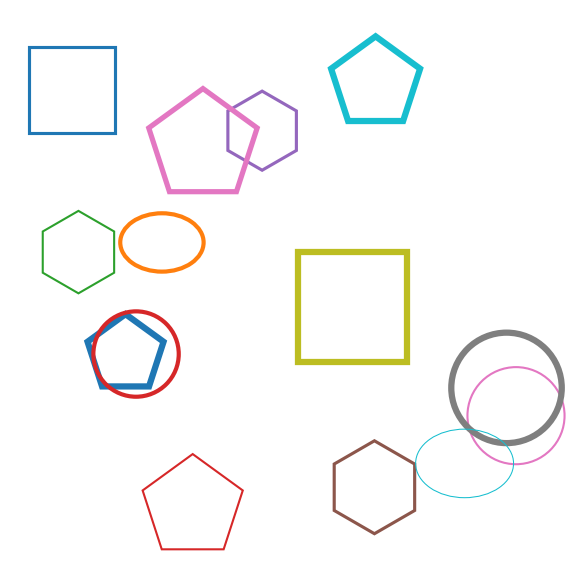[{"shape": "pentagon", "thickness": 3, "radius": 0.35, "center": [0.217, 0.386]}, {"shape": "square", "thickness": 1.5, "radius": 0.37, "center": [0.125, 0.843]}, {"shape": "oval", "thickness": 2, "radius": 0.36, "center": [0.28, 0.579]}, {"shape": "hexagon", "thickness": 1, "radius": 0.36, "center": [0.136, 0.563]}, {"shape": "pentagon", "thickness": 1, "radius": 0.46, "center": [0.334, 0.122]}, {"shape": "circle", "thickness": 2, "radius": 0.37, "center": [0.236, 0.386]}, {"shape": "hexagon", "thickness": 1.5, "radius": 0.34, "center": [0.454, 0.773]}, {"shape": "hexagon", "thickness": 1.5, "radius": 0.4, "center": [0.648, 0.155]}, {"shape": "circle", "thickness": 1, "radius": 0.42, "center": [0.894, 0.279]}, {"shape": "pentagon", "thickness": 2.5, "radius": 0.49, "center": [0.351, 0.747]}, {"shape": "circle", "thickness": 3, "radius": 0.48, "center": [0.877, 0.327]}, {"shape": "square", "thickness": 3, "radius": 0.47, "center": [0.61, 0.467]}, {"shape": "oval", "thickness": 0.5, "radius": 0.42, "center": [0.804, 0.197]}, {"shape": "pentagon", "thickness": 3, "radius": 0.41, "center": [0.65, 0.855]}]